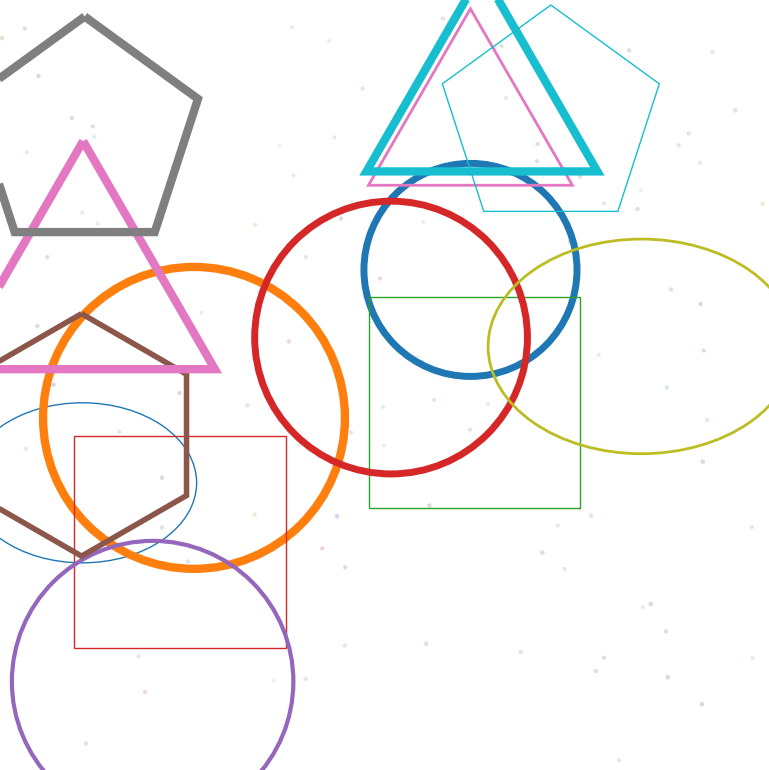[{"shape": "oval", "thickness": 0.5, "radius": 0.74, "center": [0.107, 0.373]}, {"shape": "circle", "thickness": 2.5, "radius": 0.69, "center": [0.611, 0.649]}, {"shape": "circle", "thickness": 3, "radius": 0.98, "center": [0.252, 0.457]}, {"shape": "square", "thickness": 0.5, "radius": 0.68, "center": [0.616, 0.477]}, {"shape": "circle", "thickness": 2.5, "radius": 0.89, "center": [0.508, 0.562]}, {"shape": "square", "thickness": 0.5, "radius": 0.69, "center": [0.233, 0.296]}, {"shape": "circle", "thickness": 1.5, "radius": 0.91, "center": [0.198, 0.115]}, {"shape": "hexagon", "thickness": 2, "radius": 0.79, "center": [0.106, 0.435]}, {"shape": "triangle", "thickness": 1, "radius": 0.76, "center": [0.611, 0.836]}, {"shape": "triangle", "thickness": 3, "radius": 0.99, "center": [0.108, 0.619]}, {"shape": "pentagon", "thickness": 3, "radius": 0.77, "center": [0.11, 0.824]}, {"shape": "oval", "thickness": 1, "radius": 1.0, "center": [0.833, 0.55]}, {"shape": "pentagon", "thickness": 0.5, "radius": 0.74, "center": [0.715, 0.845]}, {"shape": "triangle", "thickness": 3, "radius": 0.87, "center": [0.626, 0.864]}]